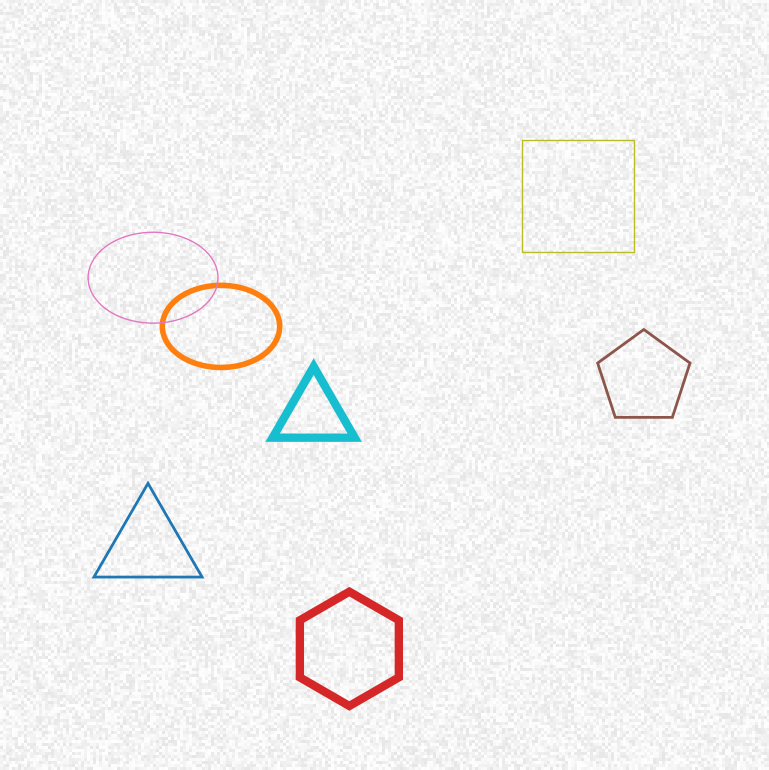[{"shape": "triangle", "thickness": 1, "radius": 0.41, "center": [0.192, 0.291]}, {"shape": "oval", "thickness": 2, "radius": 0.38, "center": [0.287, 0.576]}, {"shape": "hexagon", "thickness": 3, "radius": 0.37, "center": [0.454, 0.157]}, {"shape": "pentagon", "thickness": 1, "radius": 0.32, "center": [0.836, 0.509]}, {"shape": "oval", "thickness": 0.5, "radius": 0.42, "center": [0.199, 0.639]}, {"shape": "square", "thickness": 0.5, "radius": 0.36, "center": [0.751, 0.746]}, {"shape": "triangle", "thickness": 3, "radius": 0.31, "center": [0.407, 0.462]}]